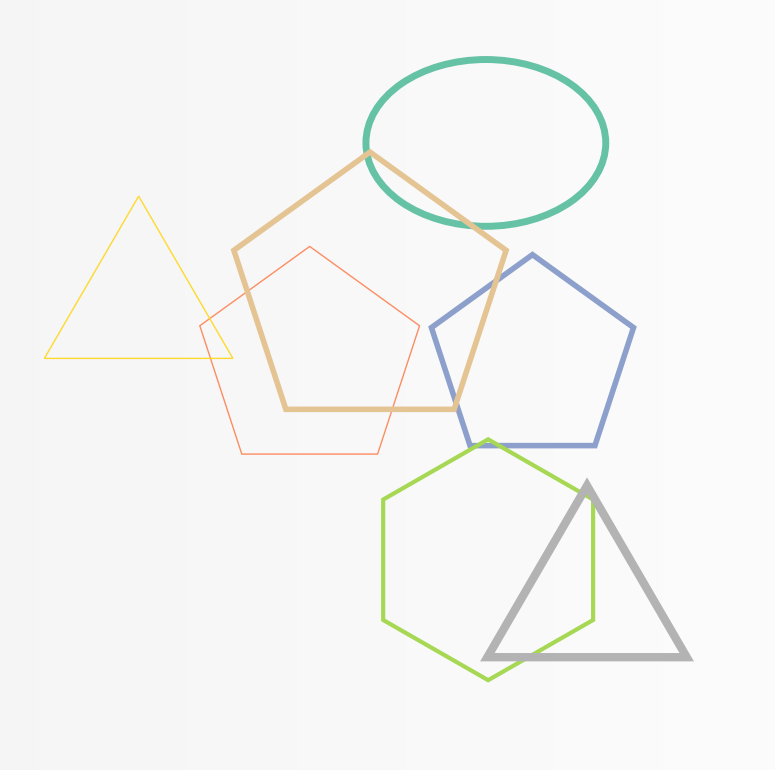[{"shape": "oval", "thickness": 2.5, "radius": 0.77, "center": [0.627, 0.814]}, {"shape": "pentagon", "thickness": 0.5, "radius": 0.75, "center": [0.4, 0.531]}, {"shape": "pentagon", "thickness": 2, "radius": 0.69, "center": [0.687, 0.532]}, {"shape": "hexagon", "thickness": 1.5, "radius": 0.78, "center": [0.63, 0.273]}, {"shape": "triangle", "thickness": 0.5, "radius": 0.7, "center": [0.179, 0.605]}, {"shape": "pentagon", "thickness": 2, "radius": 0.92, "center": [0.477, 0.618]}, {"shape": "triangle", "thickness": 3, "radius": 0.74, "center": [0.757, 0.221]}]